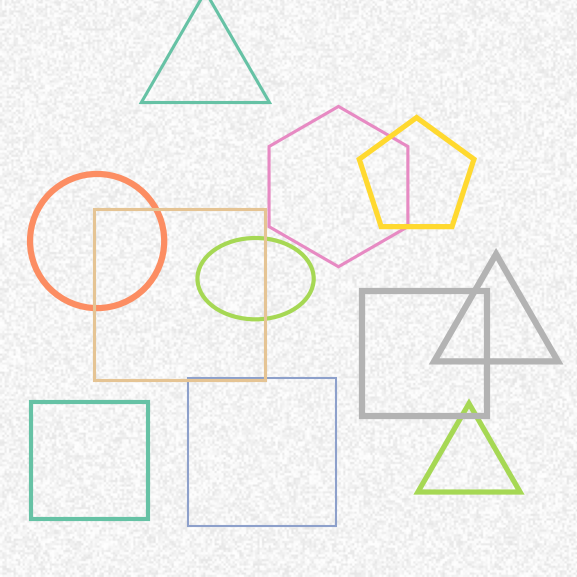[{"shape": "triangle", "thickness": 1.5, "radius": 0.64, "center": [0.356, 0.886]}, {"shape": "square", "thickness": 2, "radius": 0.51, "center": [0.155, 0.202]}, {"shape": "circle", "thickness": 3, "radius": 0.58, "center": [0.168, 0.582]}, {"shape": "square", "thickness": 1, "radius": 0.64, "center": [0.453, 0.217]}, {"shape": "hexagon", "thickness": 1.5, "radius": 0.69, "center": [0.586, 0.676]}, {"shape": "oval", "thickness": 2, "radius": 0.5, "center": [0.443, 0.517]}, {"shape": "triangle", "thickness": 2.5, "radius": 0.51, "center": [0.812, 0.198]}, {"shape": "pentagon", "thickness": 2.5, "radius": 0.52, "center": [0.721, 0.691]}, {"shape": "square", "thickness": 1.5, "radius": 0.74, "center": [0.311, 0.489]}, {"shape": "square", "thickness": 3, "radius": 0.54, "center": [0.735, 0.387]}, {"shape": "triangle", "thickness": 3, "radius": 0.62, "center": [0.859, 0.435]}]